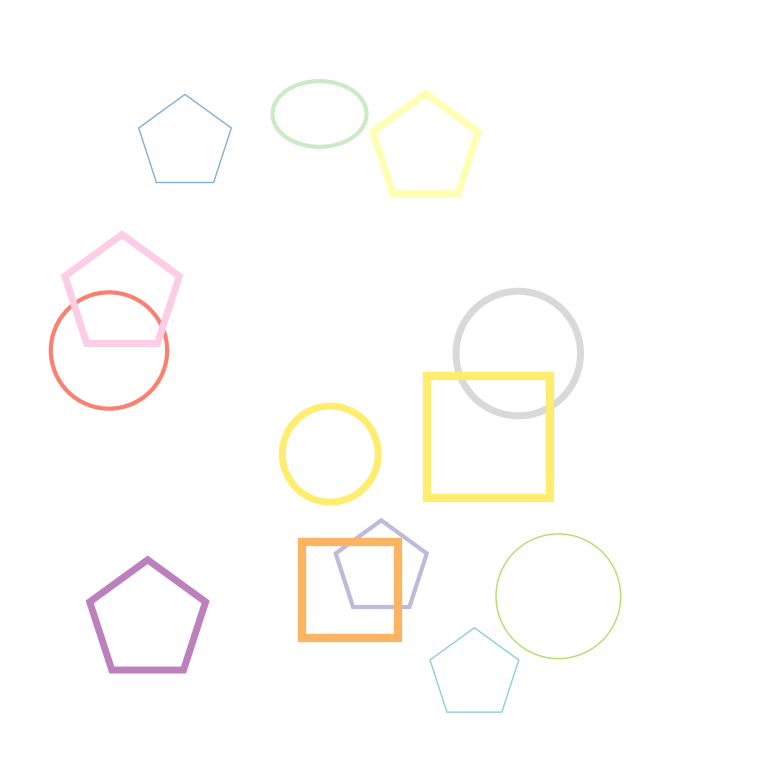[{"shape": "pentagon", "thickness": 0.5, "radius": 0.3, "center": [0.616, 0.124]}, {"shape": "pentagon", "thickness": 2.5, "radius": 0.36, "center": [0.553, 0.807]}, {"shape": "pentagon", "thickness": 1.5, "radius": 0.31, "center": [0.495, 0.262]}, {"shape": "circle", "thickness": 1.5, "radius": 0.38, "center": [0.142, 0.545]}, {"shape": "pentagon", "thickness": 0.5, "radius": 0.32, "center": [0.24, 0.814]}, {"shape": "square", "thickness": 3, "radius": 0.31, "center": [0.455, 0.234]}, {"shape": "circle", "thickness": 0.5, "radius": 0.4, "center": [0.725, 0.226]}, {"shape": "pentagon", "thickness": 2.5, "radius": 0.39, "center": [0.159, 0.617]}, {"shape": "circle", "thickness": 2.5, "radius": 0.4, "center": [0.673, 0.541]}, {"shape": "pentagon", "thickness": 2.5, "radius": 0.4, "center": [0.192, 0.194]}, {"shape": "oval", "thickness": 1.5, "radius": 0.31, "center": [0.415, 0.852]}, {"shape": "circle", "thickness": 2.5, "radius": 0.31, "center": [0.429, 0.41]}, {"shape": "square", "thickness": 3, "radius": 0.4, "center": [0.634, 0.433]}]